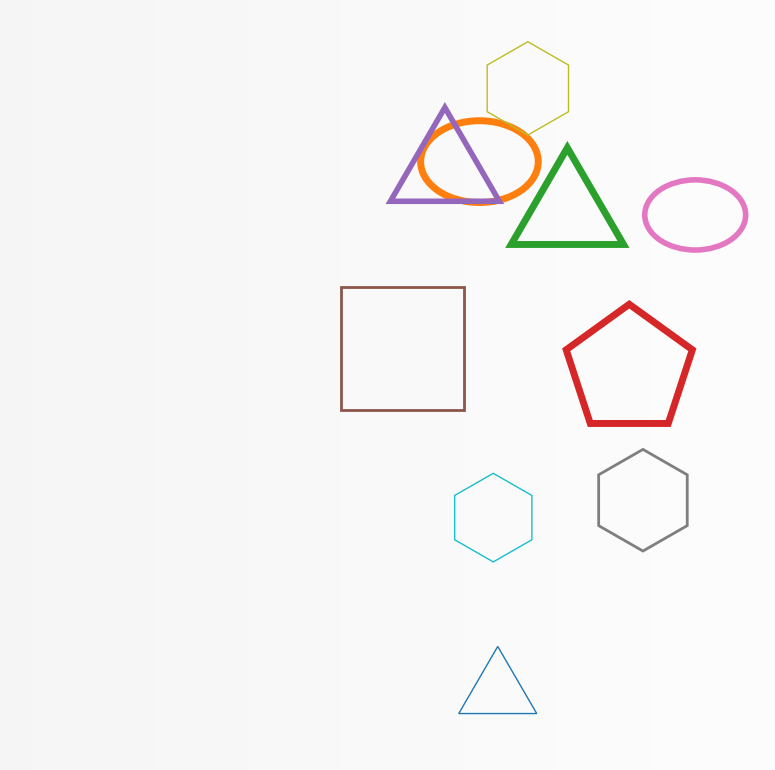[{"shape": "triangle", "thickness": 0.5, "radius": 0.29, "center": [0.642, 0.102]}, {"shape": "oval", "thickness": 2.5, "radius": 0.38, "center": [0.619, 0.79]}, {"shape": "triangle", "thickness": 2.5, "radius": 0.42, "center": [0.732, 0.724]}, {"shape": "pentagon", "thickness": 2.5, "radius": 0.43, "center": [0.812, 0.519]}, {"shape": "triangle", "thickness": 2, "radius": 0.41, "center": [0.574, 0.779]}, {"shape": "square", "thickness": 1, "radius": 0.4, "center": [0.519, 0.548]}, {"shape": "oval", "thickness": 2, "radius": 0.33, "center": [0.897, 0.721]}, {"shape": "hexagon", "thickness": 1, "radius": 0.33, "center": [0.83, 0.35]}, {"shape": "hexagon", "thickness": 0.5, "radius": 0.3, "center": [0.681, 0.885]}, {"shape": "hexagon", "thickness": 0.5, "radius": 0.29, "center": [0.636, 0.328]}]